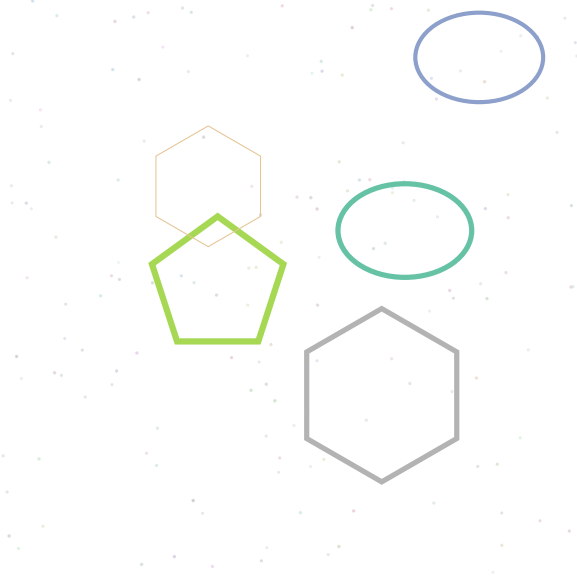[{"shape": "oval", "thickness": 2.5, "radius": 0.58, "center": [0.701, 0.6]}, {"shape": "oval", "thickness": 2, "radius": 0.55, "center": [0.83, 0.9]}, {"shape": "pentagon", "thickness": 3, "radius": 0.6, "center": [0.377, 0.505]}, {"shape": "hexagon", "thickness": 0.5, "radius": 0.52, "center": [0.361, 0.677]}, {"shape": "hexagon", "thickness": 2.5, "radius": 0.75, "center": [0.661, 0.315]}]